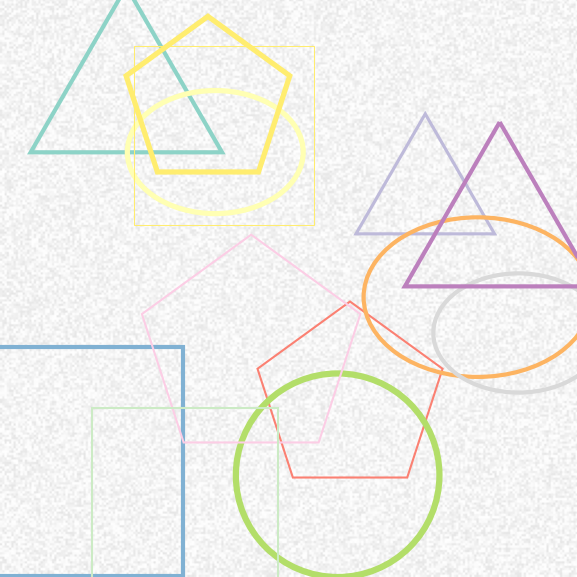[{"shape": "triangle", "thickness": 2, "radius": 0.96, "center": [0.219, 0.831]}, {"shape": "oval", "thickness": 2.5, "radius": 0.76, "center": [0.373, 0.736]}, {"shape": "triangle", "thickness": 1.5, "radius": 0.69, "center": [0.736, 0.663]}, {"shape": "pentagon", "thickness": 1, "radius": 0.84, "center": [0.606, 0.309]}, {"shape": "square", "thickness": 2, "radius": 0.99, "center": [0.119, 0.2]}, {"shape": "oval", "thickness": 2, "radius": 0.99, "center": [0.827, 0.485]}, {"shape": "circle", "thickness": 3, "radius": 0.88, "center": [0.585, 0.176]}, {"shape": "pentagon", "thickness": 1, "radius": 0.99, "center": [0.435, 0.394]}, {"shape": "oval", "thickness": 2, "radius": 0.74, "center": [0.898, 0.423]}, {"shape": "triangle", "thickness": 2, "radius": 0.95, "center": [0.865, 0.598]}, {"shape": "square", "thickness": 1, "radius": 0.81, "center": [0.32, 0.131]}, {"shape": "pentagon", "thickness": 2.5, "radius": 0.74, "center": [0.36, 0.822]}, {"shape": "square", "thickness": 0.5, "radius": 0.78, "center": [0.388, 0.764]}]